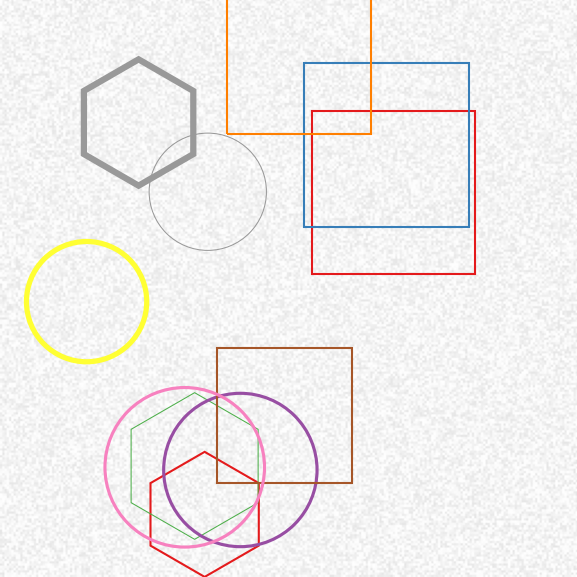[{"shape": "square", "thickness": 1, "radius": 0.71, "center": [0.681, 0.666]}, {"shape": "hexagon", "thickness": 1, "radius": 0.54, "center": [0.354, 0.108]}, {"shape": "square", "thickness": 1, "radius": 0.71, "center": [0.669, 0.748]}, {"shape": "hexagon", "thickness": 0.5, "radius": 0.63, "center": [0.337, 0.192]}, {"shape": "circle", "thickness": 1.5, "radius": 0.66, "center": [0.416, 0.185]}, {"shape": "square", "thickness": 1, "radius": 0.62, "center": [0.517, 0.891]}, {"shape": "circle", "thickness": 2.5, "radius": 0.52, "center": [0.15, 0.477]}, {"shape": "square", "thickness": 1, "radius": 0.58, "center": [0.493, 0.28]}, {"shape": "circle", "thickness": 1.5, "radius": 0.69, "center": [0.32, 0.19]}, {"shape": "hexagon", "thickness": 3, "radius": 0.55, "center": [0.24, 0.787]}, {"shape": "circle", "thickness": 0.5, "radius": 0.51, "center": [0.36, 0.667]}]